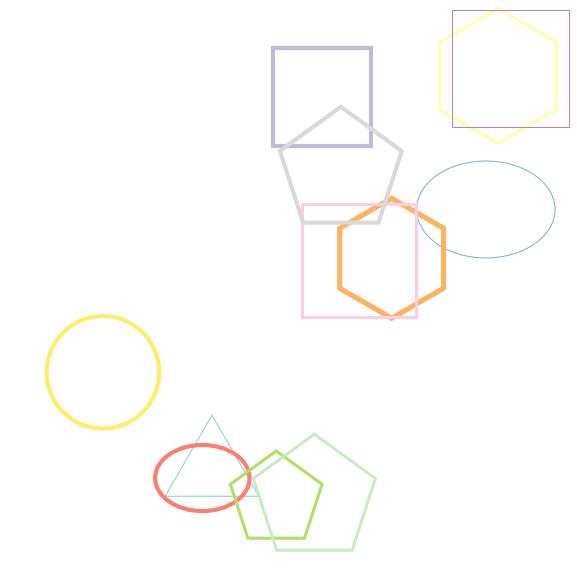[{"shape": "triangle", "thickness": 0.5, "radius": 0.47, "center": [0.367, 0.187]}, {"shape": "hexagon", "thickness": 1.5, "radius": 0.58, "center": [0.862, 0.868]}, {"shape": "square", "thickness": 2, "radius": 0.42, "center": [0.558, 0.831]}, {"shape": "oval", "thickness": 2, "radius": 0.41, "center": [0.35, 0.171]}, {"shape": "oval", "thickness": 0.5, "radius": 0.6, "center": [0.841, 0.636]}, {"shape": "hexagon", "thickness": 2.5, "radius": 0.52, "center": [0.678, 0.552]}, {"shape": "pentagon", "thickness": 1.5, "radius": 0.42, "center": [0.478, 0.135]}, {"shape": "square", "thickness": 1.5, "radius": 0.49, "center": [0.622, 0.548]}, {"shape": "pentagon", "thickness": 2, "radius": 0.55, "center": [0.59, 0.703]}, {"shape": "square", "thickness": 0.5, "radius": 0.51, "center": [0.884, 0.88]}, {"shape": "pentagon", "thickness": 1.5, "radius": 0.56, "center": [0.544, 0.136]}, {"shape": "circle", "thickness": 2, "radius": 0.49, "center": [0.178, 0.354]}]